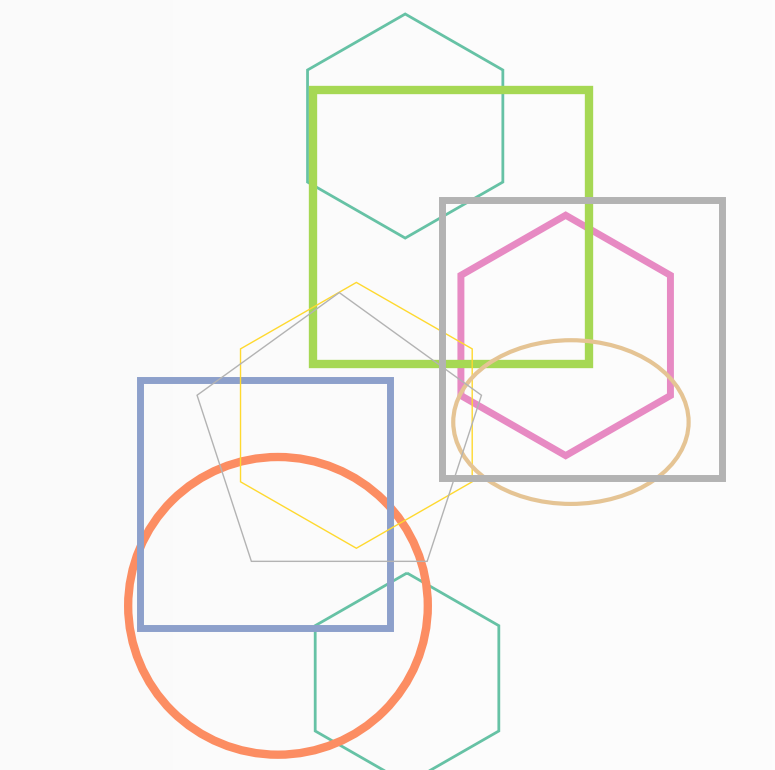[{"shape": "hexagon", "thickness": 1, "radius": 0.73, "center": [0.523, 0.836]}, {"shape": "hexagon", "thickness": 1, "radius": 0.68, "center": [0.525, 0.119]}, {"shape": "circle", "thickness": 3, "radius": 0.97, "center": [0.359, 0.213]}, {"shape": "square", "thickness": 2.5, "radius": 0.8, "center": [0.342, 0.345]}, {"shape": "hexagon", "thickness": 2.5, "radius": 0.78, "center": [0.73, 0.564]}, {"shape": "square", "thickness": 3, "radius": 0.89, "center": [0.582, 0.705]}, {"shape": "hexagon", "thickness": 0.5, "radius": 0.86, "center": [0.46, 0.461]}, {"shape": "oval", "thickness": 1.5, "radius": 0.76, "center": [0.737, 0.452]}, {"shape": "pentagon", "thickness": 0.5, "radius": 0.96, "center": [0.438, 0.427]}, {"shape": "square", "thickness": 2.5, "radius": 0.9, "center": [0.751, 0.56]}]